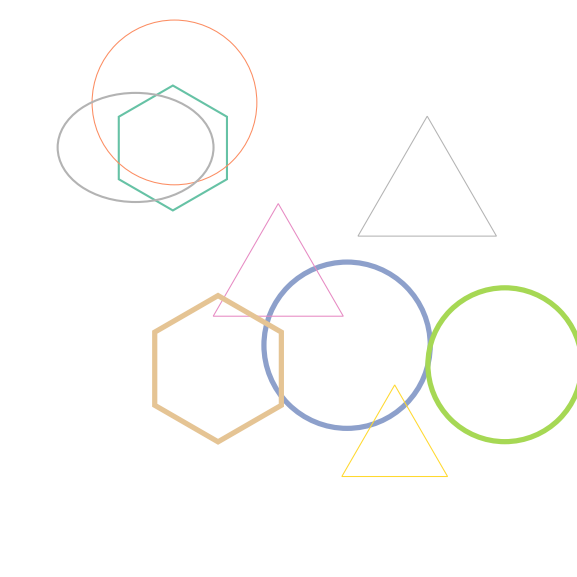[{"shape": "hexagon", "thickness": 1, "radius": 0.54, "center": [0.299, 0.743]}, {"shape": "circle", "thickness": 0.5, "radius": 0.71, "center": [0.302, 0.822]}, {"shape": "circle", "thickness": 2.5, "radius": 0.72, "center": [0.601, 0.401]}, {"shape": "triangle", "thickness": 0.5, "radius": 0.65, "center": [0.482, 0.517]}, {"shape": "circle", "thickness": 2.5, "radius": 0.67, "center": [0.874, 0.368]}, {"shape": "triangle", "thickness": 0.5, "radius": 0.53, "center": [0.683, 0.227]}, {"shape": "hexagon", "thickness": 2.5, "radius": 0.63, "center": [0.378, 0.361]}, {"shape": "oval", "thickness": 1, "radius": 0.67, "center": [0.235, 0.744]}, {"shape": "triangle", "thickness": 0.5, "radius": 0.69, "center": [0.74, 0.659]}]